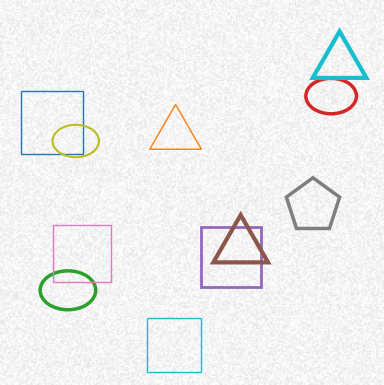[{"shape": "square", "thickness": 1, "radius": 0.4, "center": [0.134, 0.682]}, {"shape": "triangle", "thickness": 1, "radius": 0.39, "center": [0.456, 0.651]}, {"shape": "oval", "thickness": 2.5, "radius": 0.36, "center": [0.176, 0.246]}, {"shape": "oval", "thickness": 2.5, "radius": 0.33, "center": [0.86, 0.751]}, {"shape": "square", "thickness": 2, "radius": 0.39, "center": [0.6, 0.333]}, {"shape": "triangle", "thickness": 3, "radius": 0.41, "center": [0.625, 0.36]}, {"shape": "square", "thickness": 1, "radius": 0.37, "center": [0.213, 0.341]}, {"shape": "pentagon", "thickness": 2.5, "radius": 0.36, "center": [0.813, 0.465]}, {"shape": "oval", "thickness": 1.5, "radius": 0.3, "center": [0.197, 0.634]}, {"shape": "triangle", "thickness": 3, "radius": 0.4, "center": [0.882, 0.838]}, {"shape": "square", "thickness": 1, "radius": 0.35, "center": [0.452, 0.105]}]